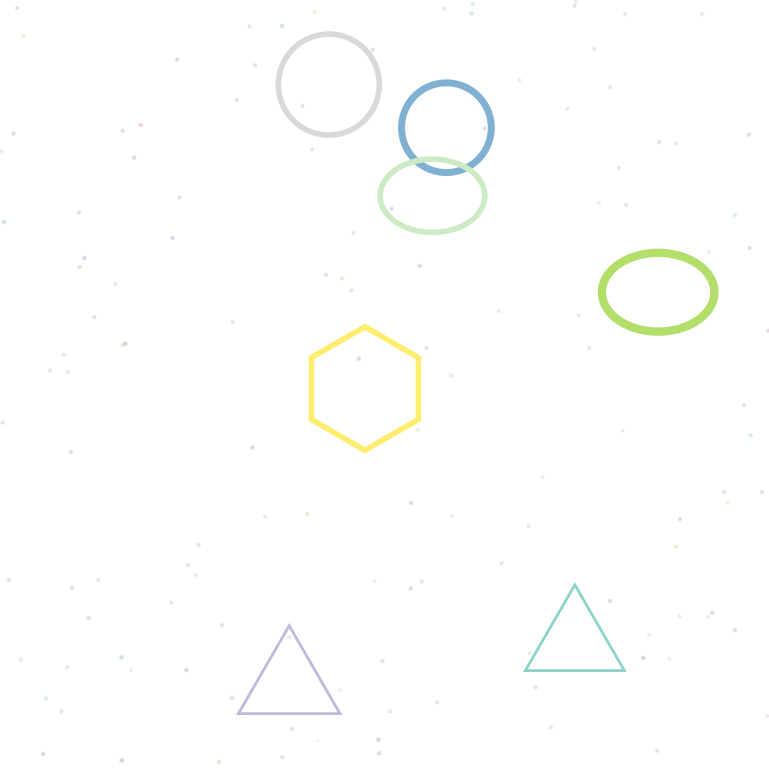[{"shape": "triangle", "thickness": 1, "radius": 0.37, "center": [0.747, 0.166]}, {"shape": "triangle", "thickness": 1, "radius": 0.38, "center": [0.376, 0.111]}, {"shape": "circle", "thickness": 2.5, "radius": 0.29, "center": [0.58, 0.834]}, {"shape": "oval", "thickness": 3, "radius": 0.37, "center": [0.855, 0.62]}, {"shape": "circle", "thickness": 2, "radius": 0.33, "center": [0.427, 0.89]}, {"shape": "oval", "thickness": 2, "radius": 0.34, "center": [0.562, 0.746]}, {"shape": "hexagon", "thickness": 2, "radius": 0.4, "center": [0.474, 0.495]}]